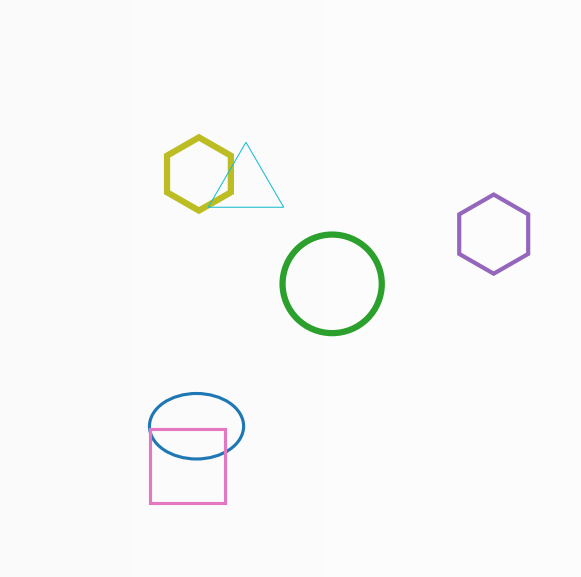[{"shape": "oval", "thickness": 1.5, "radius": 0.41, "center": [0.338, 0.261]}, {"shape": "circle", "thickness": 3, "radius": 0.43, "center": [0.571, 0.508]}, {"shape": "hexagon", "thickness": 2, "radius": 0.34, "center": [0.849, 0.594]}, {"shape": "square", "thickness": 1.5, "radius": 0.32, "center": [0.323, 0.192]}, {"shape": "hexagon", "thickness": 3, "radius": 0.32, "center": [0.342, 0.698]}, {"shape": "triangle", "thickness": 0.5, "radius": 0.37, "center": [0.423, 0.678]}]